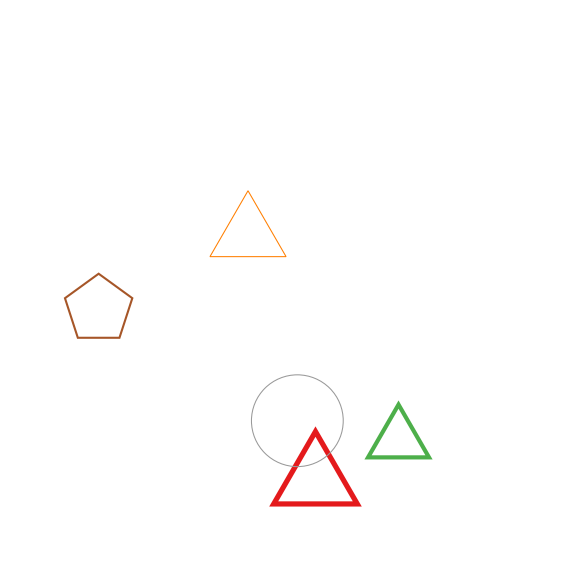[{"shape": "triangle", "thickness": 2.5, "radius": 0.42, "center": [0.546, 0.168]}, {"shape": "triangle", "thickness": 2, "radius": 0.3, "center": [0.69, 0.238]}, {"shape": "triangle", "thickness": 0.5, "radius": 0.38, "center": [0.429, 0.593]}, {"shape": "pentagon", "thickness": 1, "radius": 0.31, "center": [0.171, 0.464]}, {"shape": "circle", "thickness": 0.5, "radius": 0.4, "center": [0.515, 0.271]}]